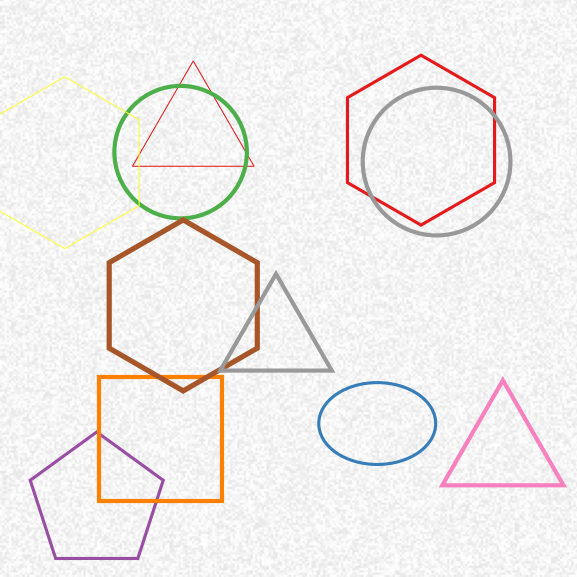[{"shape": "triangle", "thickness": 0.5, "radius": 0.61, "center": [0.335, 0.772]}, {"shape": "hexagon", "thickness": 1.5, "radius": 0.74, "center": [0.729, 0.756]}, {"shape": "oval", "thickness": 1.5, "radius": 0.51, "center": [0.653, 0.266]}, {"shape": "circle", "thickness": 2, "radius": 0.57, "center": [0.313, 0.736]}, {"shape": "pentagon", "thickness": 1.5, "radius": 0.61, "center": [0.168, 0.13]}, {"shape": "square", "thickness": 2, "radius": 0.53, "center": [0.278, 0.239]}, {"shape": "hexagon", "thickness": 0.5, "radius": 0.74, "center": [0.112, 0.717]}, {"shape": "hexagon", "thickness": 2.5, "radius": 0.74, "center": [0.317, 0.47]}, {"shape": "triangle", "thickness": 2, "radius": 0.61, "center": [0.871, 0.219]}, {"shape": "circle", "thickness": 2, "radius": 0.64, "center": [0.756, 0.719]}, {"shape": "triangle", "thickness": 2, "radius": 0.56, "center": [0.478, 0.413]}]